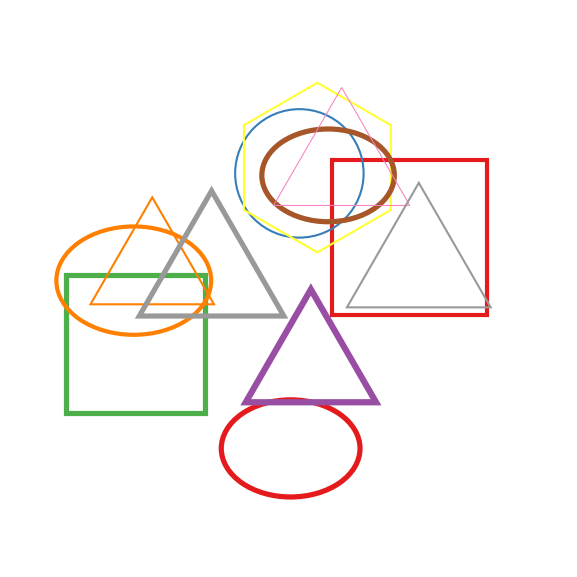[{"shape": "oval", "thickness": 2.5, "radius": 0.6, "center": [0.503, 0.223]}, {"shape": "square", "thickness": 2, "radius": 0.67, "center": [0.709, 0.588]}, {"shape": "circle", "thickness": 1, "radius": 0.56, "center": [0.518, 0.699]}, {"shape": "square", "thickness": 2.5, "radius": 0.6, "center": [0.235, 0.404]}, {"shape": "triangle", "thickness": 3, "radius": 0.65, "center": [0.538, 0.368]}, {"shape": "oval", "thickness": 2, "radius": 0.67, "center": [0.232, 0.513]}, {"shape": "triangle", "thickness": 1, "radius": 0.62, "center": [0.264, 0.534]}, {"shape": "hexagon", "thickness": 1, "radius": 0.73, "center": [0.55, 0.709]}, {"shape": "oval", "thickness": 2.5, "radius": 0.57, "center": [0.568, 0.695]}, {"shape": "triangle", "thickness": 0.5, "radius": 0.68, "center": [0.592, 0.711]}, {"shape": "triangle", "thickness": 2.5, "radius": 0.72, "center": [0.366, 0.524]}, {"shape": "triangle", "thickness": 1, "radius": 0.72, "center": [0.725, 0.539]}]